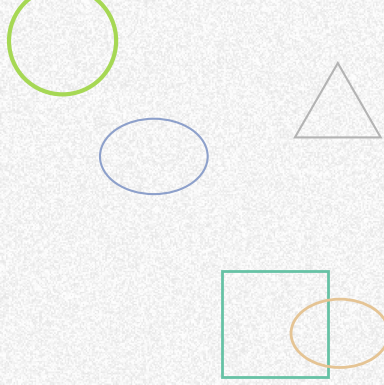[{"shape": "square", "thickness": 2, "radius": 0.69, "center": [0.714, 0.158]}, {"shape": "oval", "thickness": 1.5, "radius": 0.7, "center": [0.4, 0.594]}, {"shape": "circle", "thickness": 3, "radius": 0.7, "center": [0.163, 0.894]}, {"shape": "oval", "thickness": 2, "radius": 0.63, "center": [0.883, 0.134]}, {"shape": "triangle", "thickness": 1.5, "radius": 0.64, "center": [0.877, 0.707]}]